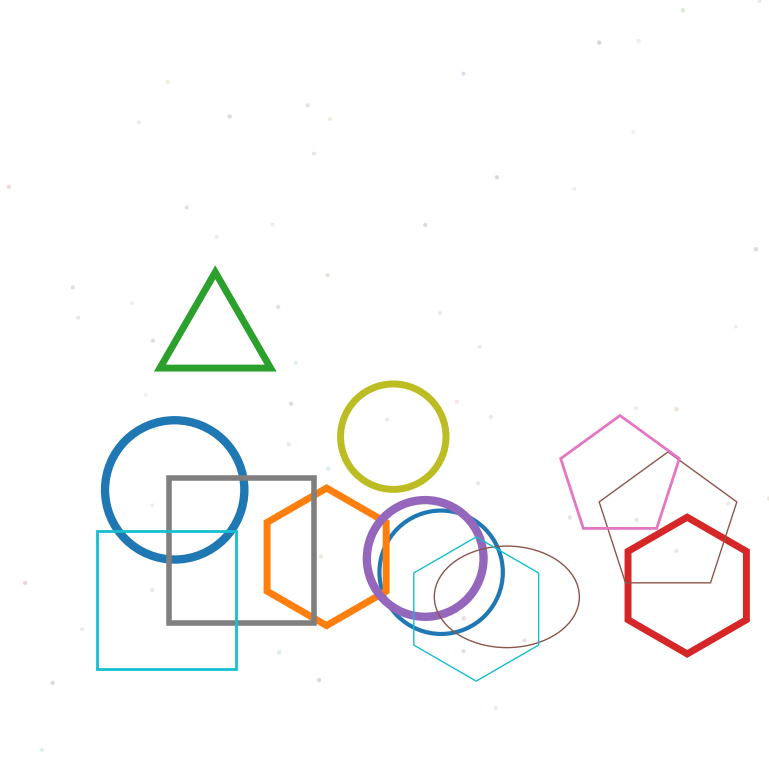[{"shape": "circle", "thickness": 1.5, "radius": 0.4, "center": [0.573, 0.257]}, {"shape": "circle", "thickness": 3, "radius": 0.45, "center": [0.227, 0.364]}, {"shape": "hexagon", "thickness": 2.5, "radius": 0.45, "center": [0.424, 0.277]}, {"shape": "triangle", "thickness": 2.5, "radius": 0.41, "center": [0.28, 0.563]}, {"shape": "hexagon", "thickness": 2.5, "radius": 0.44, "center": [0.892, 0.24]}, {"shape": "circle", "thickness": 3, "radius": 0.38, "center": [0.552, 0.275]}, {"shape": "oval", "thickness": 0.5, "radius": 0.47, "center": [0.658, 0.225]}, {"shape": "pentagon", "thickness": 0.5, "radius": 0.47, "center": [0.868, 0.319]}, {"shape": "pentagon", "thickness": 1, "radius": 0.41, "center": [0.805, 0.379]}, {"shape": "square", "thickness": 2, "radius": 0.47, "center": [0.314, 0.285]}, {"shape": "circle", "thickness": 2.5, "radius": 0.34, "center": [0.511, 0.433]}, {"shape": "hexagon", "thickness": 0.5, "radius": 0.47, "center": [0.618, 0.209]}, {"shape": "square", "thickness": 1, "radius": 0.45, "center": [0.216, 0.221]}]